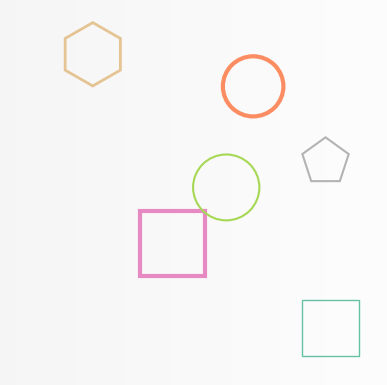[{"shape": "square", "thickness": 1, "radius": 0.37, "center": [0.852, 0.148]}, {"shape": "circle", "thickness": 3, "radius": 0.39, "center": [0.653, 0.776]}, {"shape": "square", "thickness": 3, "radius": 0.42, "center": [0.445, 0.368]}, {"shape": "circle", "thickness": 1.5, "radius": 0.43, "center": [0.584, 0.513]}, {"shape": "hexagon", "thickness": 2, "radius": 0.41, "center": [0.239, 0.859]}, {"shape": "pentagon", "thickness": 1.5, "radius": 0.31, "center": [0.84, 0.58]}]